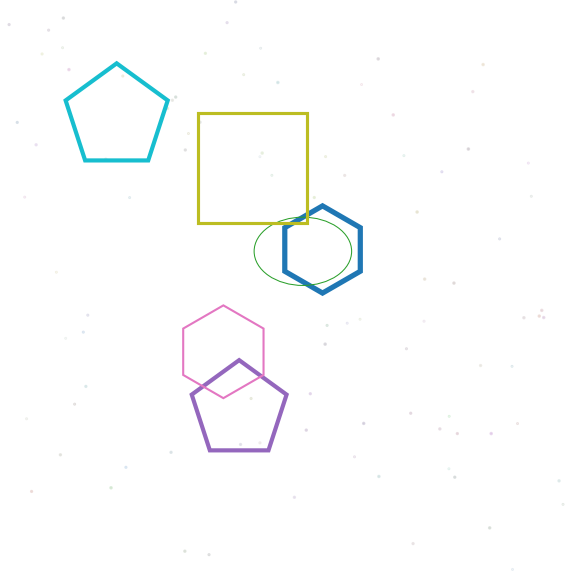[{"shape": "hexagon", "thickness": 2.5, "radius": 0.38, "center": [0.559, 0.567]}, {"shape": "oval", "thickness": 0.5, "radius": 0.42, "center": [0.524, 0.564]}, {"shape": "pentagon", "thickness": 2, "radius": 0.43, "center": [0.414, 0.289]}, {"shape": "hexagon", "thickness": 1, "radius": 0.4, "center": [0.387, 0.39]}, {"shape": "square", "thickness": 1.5, "radius": 0.47, "center": [0.437, 0.708]}, {"shape": "pentagon", "thickness": 2, "radius": 0.46, "center": [0.202, 0.797]}]